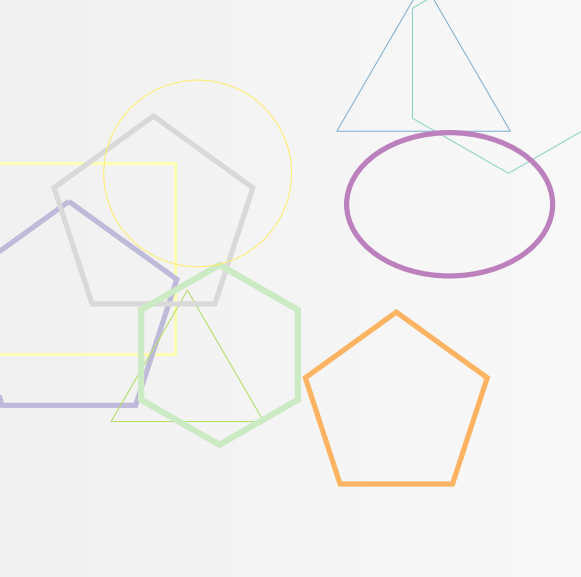[{"shape": "hexagon", "thickness": 0.5, "radius": 0.95, "center": [0.875, 0.89]}, {"shape": "square", "thickness": 1.5, "radius": 0.83, "center": [0.136, 0.551]}, {"shape": "pentagon", "thickness": 2.5, "radius": 0.98, "center": [0.119, 0.455]}, {"shape": "triangle", "thickness": 0.5, "radius": 0.86, "center": [0.729, 0.858]}, {"shape": "pentagon", "thickness": 2.5, "radius": 0.82, "center": [0.682, 0.294]}, {"shape": "triangle", "thickness": 0.5, "radius": 0.76, "center": [0.322, 0.345]}, {"shape": "pentagon", "thickness": 2.5, "radius": 0.9, "center": [0.264, 0.618]}, {"shape": "oval", "thickness": 2.5, "radius": 0.89, "center": [0.774, 0.645]}, {"shape": "hexagon", "thickness": 3, "radius": 0.78, "center": [0.378, 0.385]}, {"shape": "circle", "thickness": 0.5, "radius": 0.81, "center": [0.34, 0.699]}]